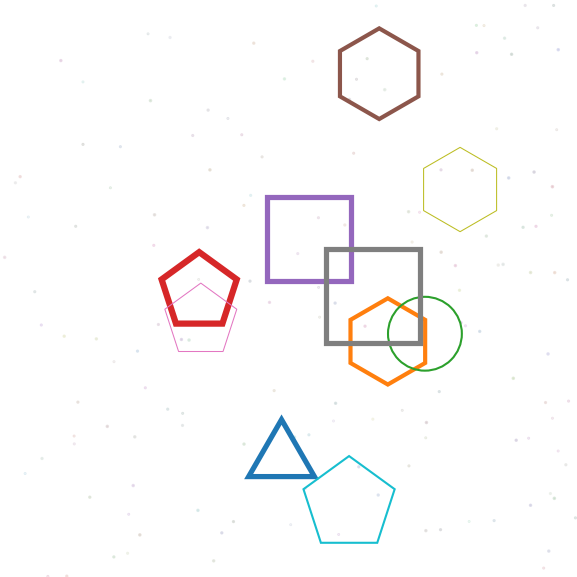[{"shape": "triangle", "thickness": 2.5, "radius": 0.33, "center": [0.488, 0.207]}, {"shape": "hexagon", "thickness": 2, "radius": 0.37, "center": [0.672, 0.408]}, {"shape": "circle", "thickness": 1, "radius": 0.32, "center": [0.736, 0.421]}, {"shape": "pentagon", "thickness": 3, "radius": 0.34, "center": [0.345, 0.494]}, {"shape": "square", "thickness": 2.5, "radius": 0.36, "center": [0.535, 0.586]}, {"shape": "hexagon", "thickness": 2, "radius": 0.39, "center": [0.657, 0.872]}, {"shape": "pentagon", "thickness": 0.5, "radius": 0.33, "center": [0.348, 0.443]}, {"shape": "square", "thickness": 2.5, "radius": 0.41, "center": [0.645, 0.487]}, {"shape": "hexagon", "thickness": 0.5, "radius": 0.36, "center": [0.797, 0.671]}, {"shape": "pentagon", "thickness": 1, "radius": 0.42, "center": [0.604, 0.126]}]